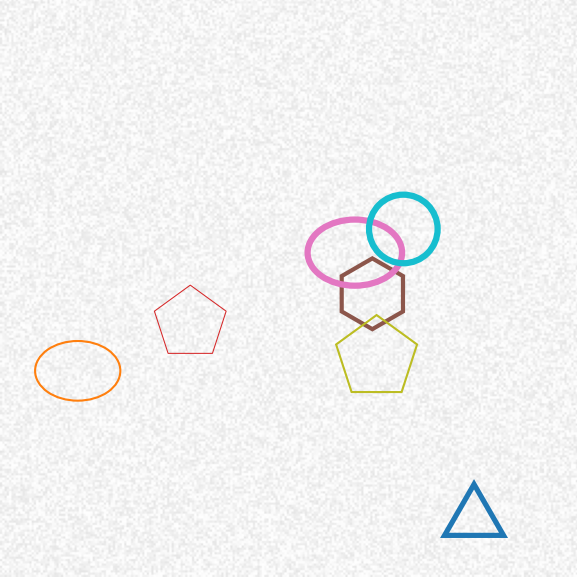[{"shape": "triangle", "thickness": 2.5, "radius": 0.29, "center": [0.821, 0.102]}, {"shape": "oval", "thickness": 1, "radius": 0.37, "center": [0.135, 0.357]}, {"shape": "pentagon", "thickness": 0.5, "radius": 0.33, "center": [0.329, 0.44]}, {"shape": "hexagon", "thickness": 2, "radius": 0.31, "center": [0.645, 0.49]}, {"shape": "oval", "thickness": 3, "radius": 0.41, "center": [0.614, 0.562]}, {"shape": "pentagon", "thickness": 1, "radius": 0.37, "center": [0.652, 0.38]}, {"shape": "circle", "thickness": 3, "radius": 0.3, "center": [0.698, 0.603]}]